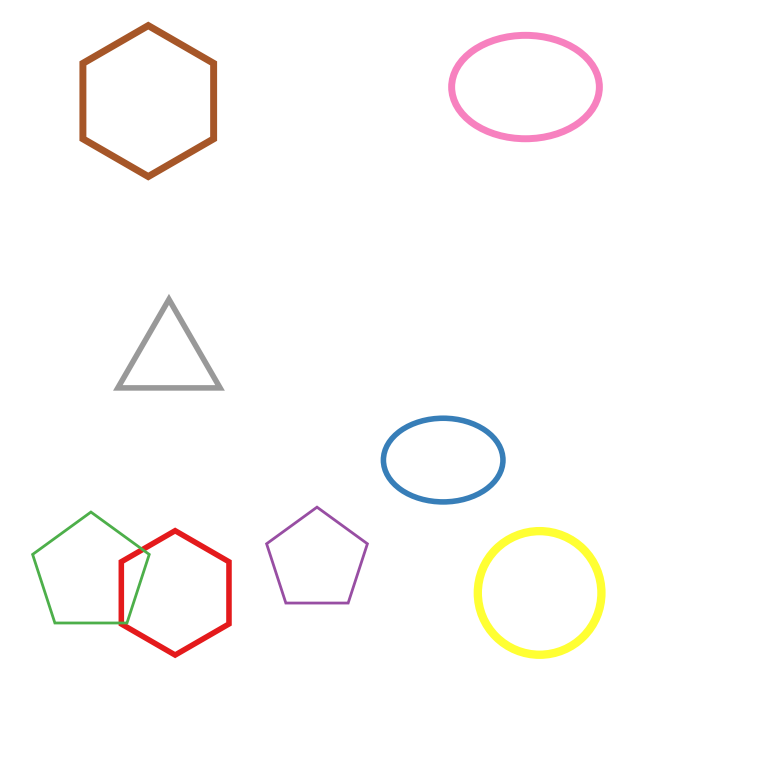[{"shape": "hexagon", "thickness": 2, "radius": 0.4, "center": [0.227, 0.23]}, {"shape": "oval", "thickness": 2, "radius": 0.39, "center": [0.576, 0.402]}, {"shape": "pentagon", "thickness": 1, "radius": 0.4, "center": [0.118, 0.255]}, {"shape": "pentagon", "thickness": 1, "radius": 0.34, "center": [0.412, 0.273]}, {"shape": "circle", "thickness": 3, "radius": 0.4, "center": [0.701, 0.23]}, {"shape": "hexagon", "thickness": 2.5, "radius": 0.49, "center": [0.193, 0.869]}, {"shape": "oval", "thickness": 2.5, "radius": 0.48, "center": [0.682, 0.887]}, {"shape": "triangle", "thickness": 2, "radius": 0.38, "center": [0.219, 0.535]}]